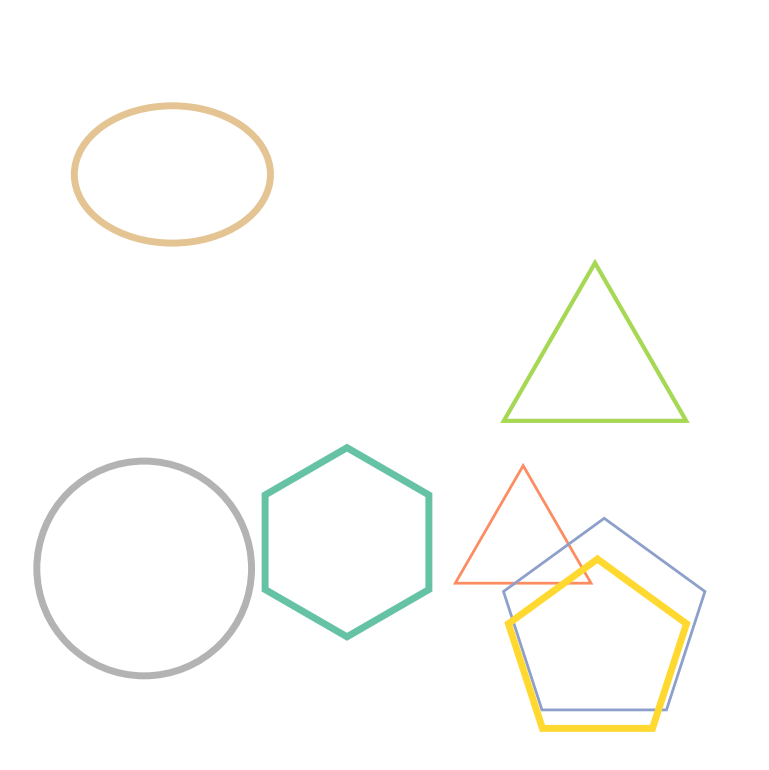[{"shape": "hexagon", "thickness": 2.5, "radius": 0.61, "center": [0.451, 0.296]}, {"shape": "triangle", "thickness": 1, "radius": 0.51, "center": [0.679, 0.294]}, {"shape": "pentagon", "thickness": 1, "radius": 0.69, "center": [0.785, 0.189]}, {"shape": "triangle", "thickness": 1.5, "radius": 0.68, "center": [0.773, 0.522]}, {"shape": "pentagon", "thickness": 2.5, "radius": 0.61, "center": [0.776, 0.152]}, {"shape": "oval", "thickness": 2.5, "radius": 0.64, "center": [0.224, 0.773]}, {"shape": "circle", "thickness": 2.5, "radius": 0.7, "center": [0.187, 0.262]}]